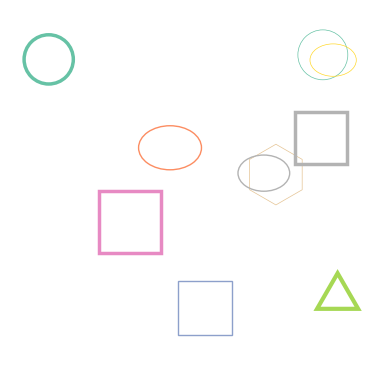[{"shape": "circle", "thickness": 0.5, "radius": 0.32, "center": [0.839, 0.858]}, {"shape": "circle", "thickness": 2.5, "radius": 0.32, "center": [0.127, 0.846]}, {"shape": "oval", "thickness": 1, "radius": 0.41, "center": [0.442, 0.616]}, {"shape": "square", "thickness": 1, "radius": 0.35, "center": [0.532, 0.201]}, {"shape": "square", "thickness": 2.5, "radius": 0.4, "center": [0.338, 0.423]}, {"shape": "triangle", "thickness": 3, "radius": 0.31, "center": [0.877, 0.229]}, {"shape": "oval", "thickness": 0.5, "radius": 0.3, "center": [0.865, 0.844]}, {"shape": "hexagon", "thickness": 0.5, "radius": 0.39, "center": [0.717, 0.547]}, {"shape": "square", "thickness": 2.5, "radius": 0.34, "center": [0.834, 0.641]}, {"shape": "oval", "thickness": 1, "radius": 0.34, "center": [0.685, 0.55]}]